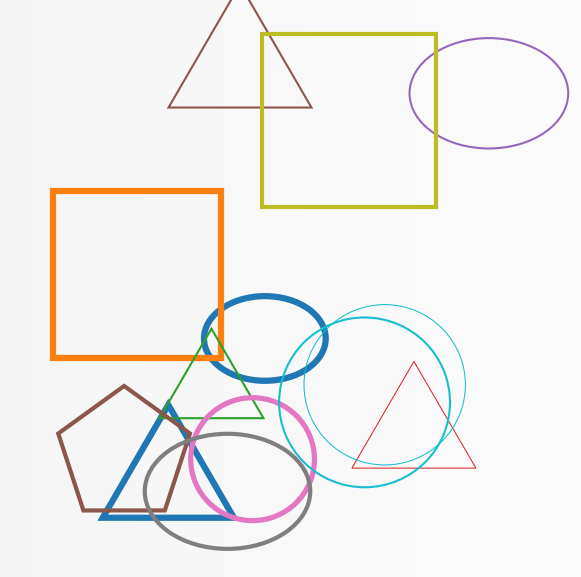[{"shape": "triangle", "thickness": 3, "radius": 0.65, "center": [0.29, 0.168]}, {"shape": "oval", "thickness": 3, "radius": 0.52, "center": [0.456, 0.413]}, {"shape": "square", "thickness": 3, "radius": 0.72, "center": [0.236, 0.523]}, {"shape": "triangle", "thickness": 1, "radius": 0.52, "center": [0.364, 0.327]}, {"shape": "triangle", "thickness": 0.5, "radius": 0.62, "center": [0.712, 0.25]}, {"shape": "oval", "thickness": 1, "radius": 0.68, "center": [0.841, 0.838]}, {"shape": "pentagon", "thickness": 2, "radius": 0.6, "center": [0.214, 0.212]}, {"shape": "triangle", "thickness": 1, "radius": 0.71, "center": [0.413, 0.884]}, {"shape": "circle", "thickness": 2.5, "radius": 0.53, "center": [0.435, 0.204]}, {"shape": "oval", "thickness": 2, "radius": 0.71, "center": [0.391, 0.148]}, {"shape": "square", "thickness": 2, "radius": 0.75, "center": [0.6, 0.79]}, {"shape": "circle", "thickness": 1, "radius": 0.74, "center": [0.627, 0.302]}, {"shape": "circle", "thickness": 0.5, "radius": 0.69, "center": [0.662, 0.333]}]